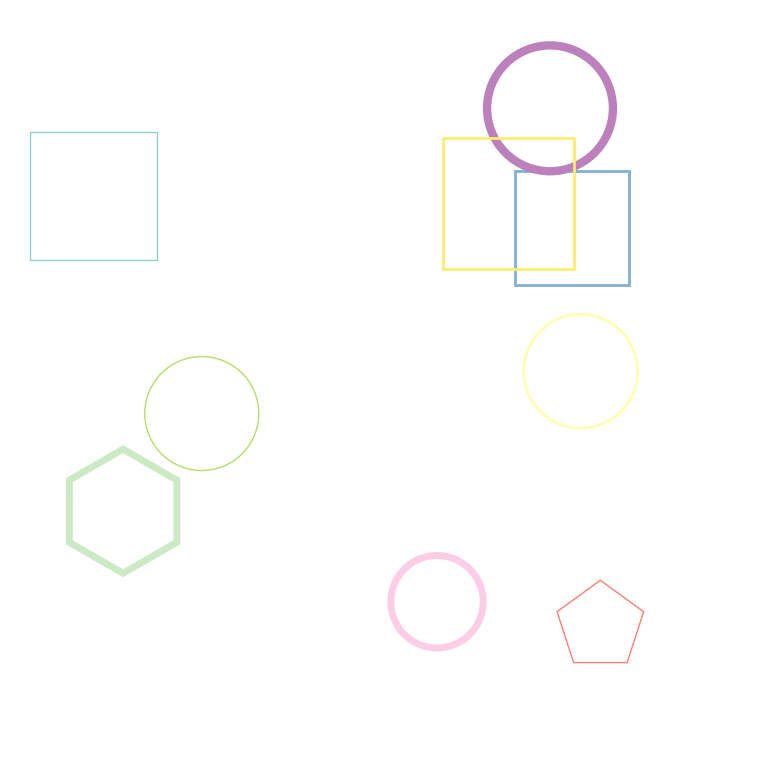[{"shape": "square", "thickness": 0.5, "radius": 0.41, "center": [0.121, 0.746]}, {"shape": "circle", "thickness": 1, "radius": 0.37, "center": [0.754, 0.518]}, {"shape": "pentagon", "thickness": 0.5, "radius": 0.3, "center": [0.78, 0.187]}, {"shape": "square", "thickness": 1, "radius": 0.37, "center": [0.743, 0.704]}, {"shape": "circle", "thickness": 0.5, "radius": 0.37, "center": [0.262, 0.463]}, {"shape": "circle", "thickness": 2.5, "radius": 0.3, "center": [0.568, 0.219]}, {"shape": "circle", "thickness": 3, "radius": 0.41, "center": [0.714, 0.859]}, {"shape": "hexagon", "thickness": 2.5, "radius": 0.4, "center": [0.16, 0.336]}, {"shape": "square", "thickness": 1, "radius": 0.42, "center": [0.66, 0.736]}]